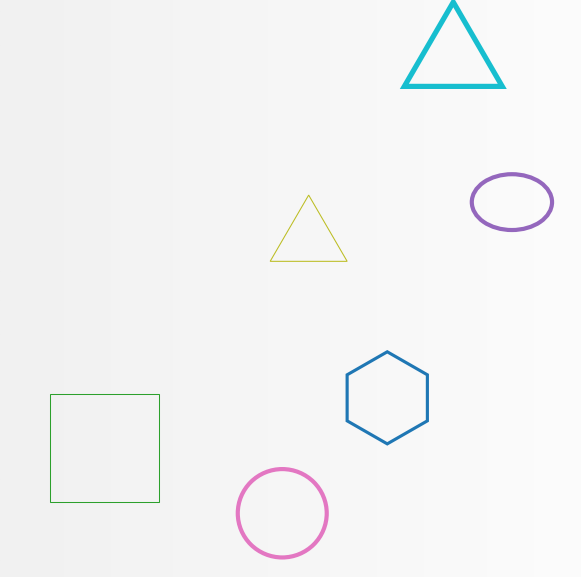[{"shape": "hexagon", "thickness": 1.5, "radius": 0.4, "center": [0.666, 0.31]}, {"shape": "square", "thickness": 0.5, "radius": 0.47, "center": [0.18, 0.223]}, {"shape": "oval", "thickness": 2, "radius": 0.35, "center": [0.881, 0.649]}, {"shape": "circle", "thickness": 2, "radius": 0.38, "center": [0.486, 0.11]}, {"shape": "triangle", "thickness": 0.5, "radius": 0.38, "center": [0.531, 0.585]}, {"shape": "triangle", "thickness": 2.5, "radius": 0.49, "center": [0.78, 0.898]}]